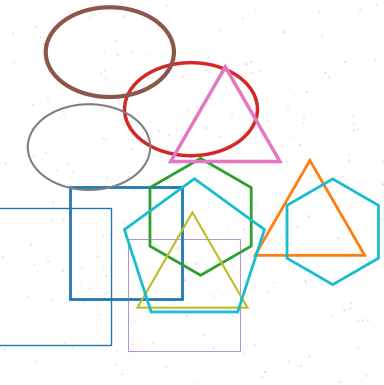[{"shape": "square", "thickness": 2, "radius": 0.72, "center": [0.328, 0.369]}, {"shape": "square", "thickness": 1, "radius": 0.89, "center": [0.109, 0.282]}, {"shape": "triangle", "thickness": 2, "radius": 0.82, "center": [0.805, 0.419]}, {"shape": "hexagon", "thickness": 2, "radius": 0.76, "center": [0.521, 0.437]}, {"shape": "oval", "thickness": 2.5, "radius": 0.86, "center": [0.496, 0.716]}, {"shape": "square", "thickness": 0.5, "radius": 0.72, "center": [0.478, 0.234]}, {"shape": "oval", "thickness": 3, "radius": 0.83, "center": [0.285, 0.865]}, {"shape": "triangle", "thickness": 2.5, "radius": 0.82, "center": [0.585, 0.662]}, {"shape": "oval", "thickness": 1.5, "radius": 0.79, "center": [0.231, 0.618]}, {"shape": "triangle", "thickness": 1.5, "radius": 0.82, "center": [0.5, 0.283]}, {"shape": "hexagon", "thickness": 2, "radius": 0.69, "center": [0.864, 0.398]}, {"shape": "pentagon", "thickness": 2, "radius": 0.96, "center": [0.505, 0.345]}]